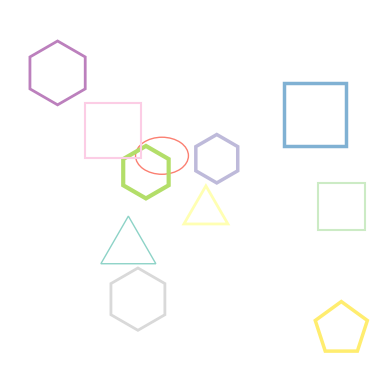[{"shape": "triangle", "thickness": 1, "radius": 0.41, "center": [0.333, 0.356]}, {"shape": "triangle", "thickness": 2, "radius": 0.33, "center": [0.535, 0.451]}, {"shape": "hexagon", "thickness": 2.5, "radius": 0.31, "center": [0.563, 0.588]}, {"shape": "oval", "thickness": 1, "radius": 0.34, "center": [0.421, 0.595]}, {"shape": "square", "thickness": 2.5, "radius": 0.41, "center": [0.818, 0.702]}, {"shape": "hexagon", "thickness": 3, "radius": 0.34, "center": [0.379, 0.553]}, {"shape": "square", "thickness": 1.5, "radius": 0.36, "center": [0.293, 0.661]}, {"shape": "hexagon", "thickness": 2, "radius": 0.4, "center": [0.358, 0.223]}, {"shape": "hexagon", "thickness": 2, "radius": 0.41, "center": [0.15, 0.811]}, {"shape": "square", "thickness": 1.5, "radius": 0.31, "center": [0.886, 0.463]}, {"shape": "pentagon", "thickness": 2.5, "radius": 0.36, "center": [0.887, 0.146]}]